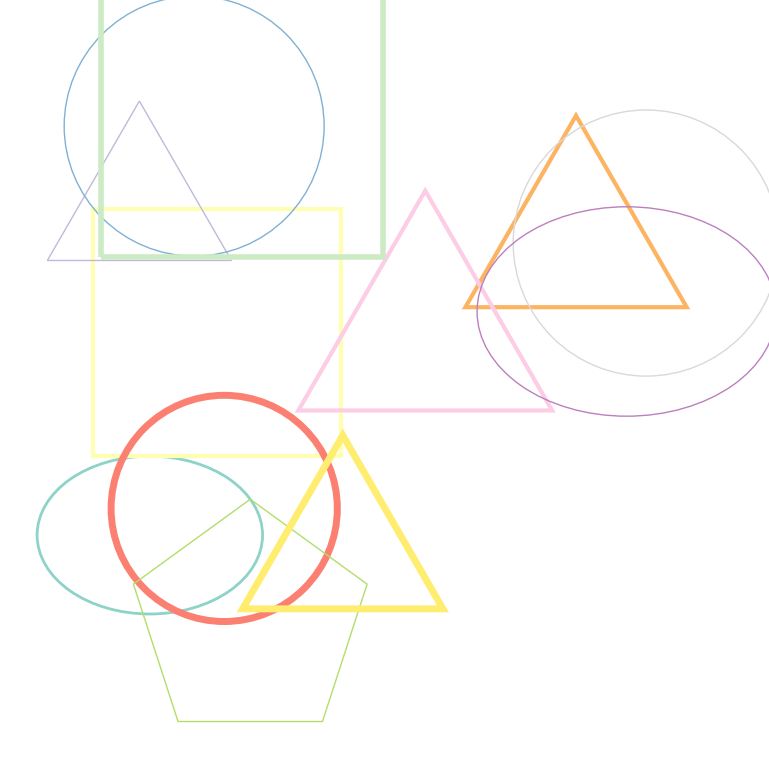[{"shape": "oval", "thickness": 1, "radius": 0.73, "center": [0.195, 0.305]}, {"shape": "square", "thickness": 1.5, "radius": 0.8, "center": [0.282, 0.568]}, {"shape": "triangle", "thickness": 0.5, "radius": 0.69, "center": [0.181, 0.731]}, {"shape": "circle", "thickness": 2.5, "radius": 0.73, "center": [0.291, 0.34]}, {"shape": "circle", "thickness": 0.5, "radius": 0.84, "center": [0.252, 0.836]}, {"shape": "triangle", "thickness": 1.5, "radius": 0.83, "center": [0.748, 0.684]}, {"shape": "pentagon", "thickness": 0.5, "radius": 0.8, "center": [0.325, 0.192]}, {"shape": "triangle", "thickness": 1.5, "radius": 0.95, "center": [0.552, 0.562]}, {"shape": "circle", "thickness": 0.5, "radius": 0.86, "center": [0.839, 0.684]}, {"shape": "oval", "thickness": 0.5, "radius": 0.97, "center": [0.814, 0.595]}, {"shape": "square", "thickness": 2, "radius": 0.92, "center": [0.314, 0.85]}, {"shape": "triangle", "thickness": 2.5, "radius": 0.75, "center": [0.445, 0.284]}]